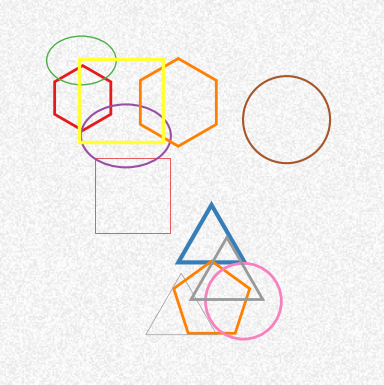[{"shape": "square", "thickness": 0.5, "radius": 0.49, "center": [0.344, 0.492]}, {"shape": "hexagon", "thickness": 2, "radius": 0.42, "center": [0.215, 0.745]}, {"shape": "triangle", "thickness": 3, "radius": 0.5, "center": [0.549, 0.368]}, {"shape": "oval", "thickness": 1, "radius": 0.45, "center": [0.211, 0.843]}, {"shape": "oval", "thickness": 1.5, "radius": 0.58, "center": [0.327, 0.647]}, {"shape": "hexagon", "thickness": 2, "radius": 0.57, "center": [0.463, 0.734]}, {"shape": "pentagon", "thickness": 2, "radius": 0.52, "center": [0.55, 0.218]}, {"shape": "square", "thickness": 2.5, "radius": 0.54, "center": [0.314, 0.739]}, {"shape": "circle", "thickness": 1.5, "radius": 0.57, "center": [0.744, 0.689]}, {"shape": "circle", "thickness": 2, "radius": 0.49, "center": [0.632, 0.218]}, {"shape": "triangle", "thickness": 0.5, "radius": 0.53, "center": [0.471, 0.184]}, {"shape": "triangle", "thickness": 2, "radius": 0.54, "center": [0.589, 0.276]}]